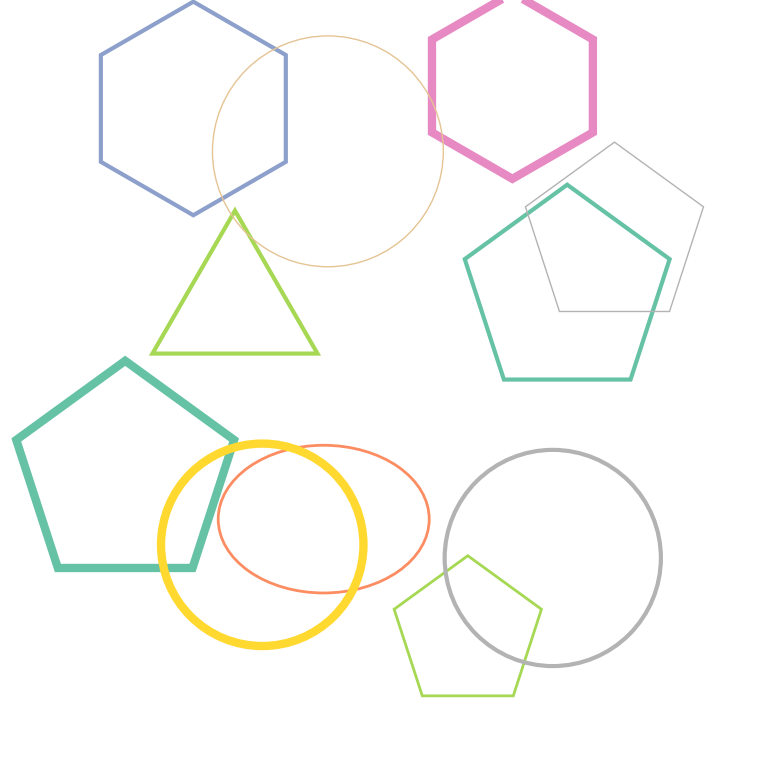[{"shape": "pentagon", "thickness": 3, "radius": 0.74, "center": [0.163, 0.383]}, {"shape": "pentagon", "thickness": 1.5, "radius": 0.7, "center": [0.737, 0.62]}, {"shape": "oval", "thickness": 1, "radius": 0.69, "center": [0.42, 0.326]}, {"shape": "hexagon", "thickness": 1.5, "radius": 0.69, "center": [0.251, 0.859]}, {"shape": "hexagon", "thickness": 3, "radius": 0.6, "center": [0.665, 0.888]}, {"shape": "triangle", "thickness": 1.5, "radius": 0.62, "center": [0.305, 0.603]}, {"shape": "pentagon", "thickness": 1, "radius": 0.5, "center": [0.608, 0.178]}, {"shape": "circle", "thickness": 3, "radius": 0.66, "center": [0.341, 0.292]}, {"shape": "circle", "thickness": 0.5, "radius": 0.75, "center": [0.426, 0.803]}, {"shape": "circle", "thickness": 1.5, "radius": 0.7, "center": [0.718, 0.275]}, {"shape": "pentagon", "thickness": 0.5, "radius": 0.61, "center": [0.798, 0.694]}]